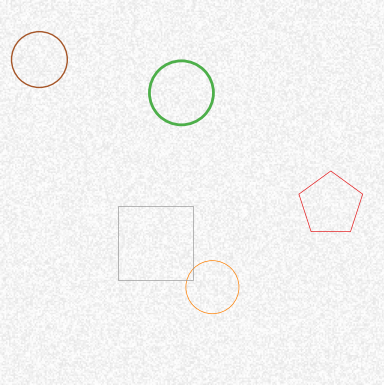[{"shape": "pentagon", "thickness": 0.5, "radius": 0.44, "center": [0.859, 0.469]}, {"shape": "circle", "thickness": 2, "radius": 0.42, "center": [0.471, 0.759]}, {"shape": "circle", "thickness": 0.5, "radius": 0.34, "center": [0.552, 0.254]}, {"shape": "circle", "thickness": 1, "radius": 0.36, "center": [0.102, 0.845]}, {"shape": "square", "thickness": 0.5, "radius": 0.49, "center": [0.404, 0.369]}]